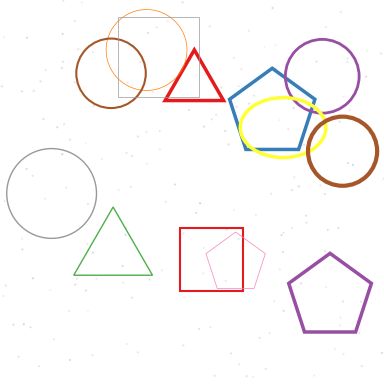[{"shape": "triangle", "thickness": 2.5, "radius": 0.44, "center": [0.505, 0.783]}, {"shape": "square", "thickness": 1.5, "radius": 0.41, "center": [0.55, 0.325]}, {"shape": "pentagon", "thickness": 2.5, "radius": 0.58, "center": [0.707, 0.706]}, {"shape": "triangle", "thickness": 1, "radius": 0.59, "center": [0.294, 0.344]}, {"shape": "circle", "thickness": 2, "radius": 0.48, "center": [0.837, 0.802]}, {"shape": "pentagon", "thickness": 2.5, "radius": 0.56, "center": [0.857, 0.229]}, {"shape": "circle", "thickness": 0.5, "radius": 0.53, "center": [0.381, 0.87]}, {"shape": "oval", "thickness": 2.5, "radius": 0.56, "center": [0.735, 0.669]}, {"shape": "circle", "thickness": 1.5, "radius": 0.45, "center": [0.288, 0.81]}, {"shape": "circle", "thickness": 3, "radius": 0.45, "center": [0.89, 0.607]}, {"shape": "pentagon", "thickness": 0.5, "radius": 0.41, "center": [0.612, 0.316]}, {"shape": "square", "thickness": 0.5, "radius": 0.52, "center": [0.411, 0.852]}, {"shape": "circle", "thickness": 1, "radius": 0.58, "center": [0.134, 0.497]}]